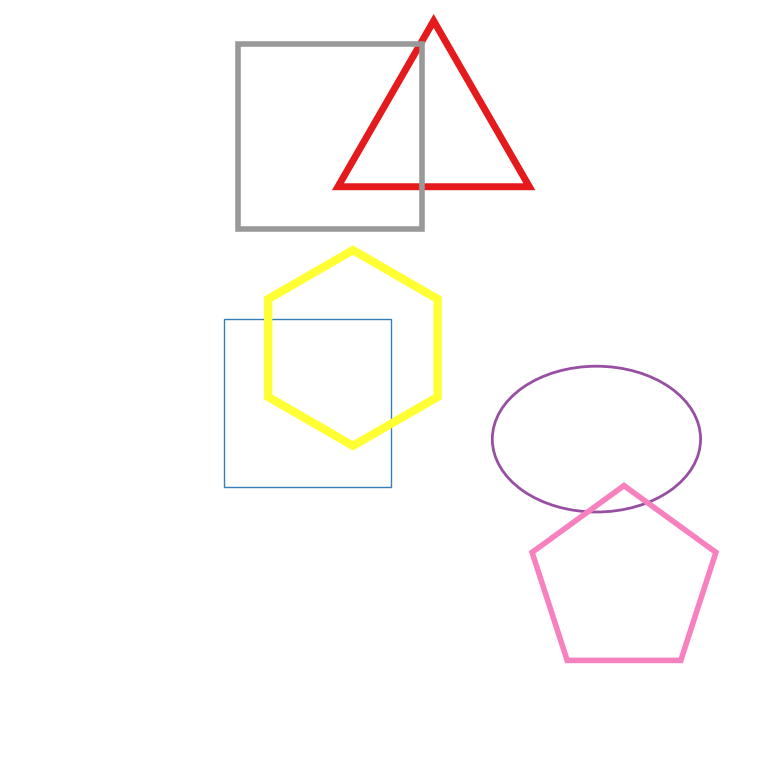[{"shape": "triangle", "thickness": 2.5, "radius": 0.72, "center": [0.563, 0.829]}, {"shape": "square", "thickness": 0.5, "radius": 0.55, "center": [0.399, 0.476]}, {"shape": "oval", "thickness": 1, "radius": 0.68, "center": [0.775, 0.43]}, {"shape": "hexagon", "thickness": 3, "radius": 0.64, "center": [0.458, 0.548]}, {"shape": "pentagon", "thickness": 2, "radius": 0.63, "center": [0.81, 0.244]}, {"shape": "square", "thickness": 2, "radius": 0.6, "center": [0.429, 0.823]}]